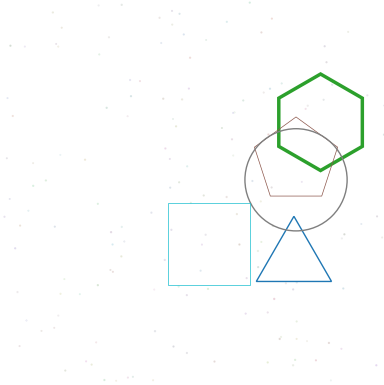[{"shape": "triangle", "thickness": 1, "radius": 0.56, "center": [0.763, 0.325]}, {"shape": "hexagon", "thickness": 2.5, "radius": 0.63, "center": [0.833, 0.682]}, {"shape": "pentagon", "thickness": 0.5, "radius": 0.57, "center": [0.769, 0.583]}, {"shape": "circle", "thickness": 1, "radius": 0.66, "center": [0.769, 0.533]}, {"shape": "square", "thickness": 0.5, "radius": 0.53, "center": [0.543, 0.365]}]